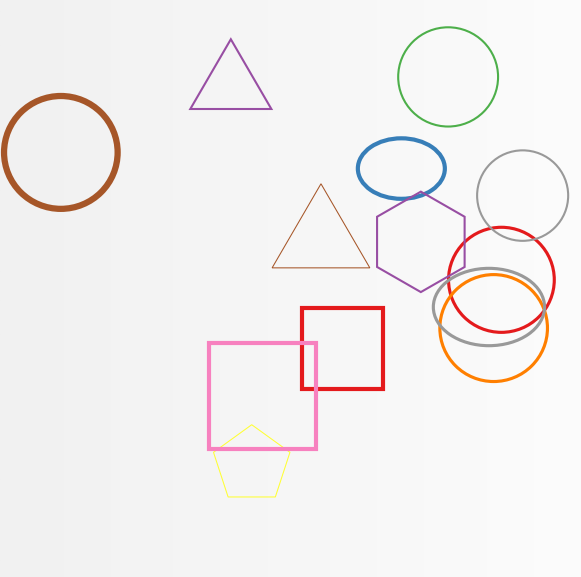[{"shape": "square", "thickness": 2, "radius": 0.35, "center": [0.589, 0.396]}, {"shape": "circle", "thickness": 1.5, "radius": 0.45, "center": [0.863, 0.515]}, {"shape": "oval", "thickness": 2, "radius": 0.37, "center": [0.69, 0.707]}, {"shape": "circle", "thickness": 1, "radius": 0.43, "center": [0.771, 0.866]}, {"shape": "triangle", "thickness": 1, "radius": 0.4, "center": [0.397, 0.851]}, {"shape": "hexagon", "thickness": 1, "radius": 0.43, "center": [0.724, 0.58]}, {"shape": "circle", "thickness": 1.5, "radius": 0.46, "center": [0.849, 0.431]}, {"shape": "pentagon", "thickness": 0.5, "radius": 0.35, "center": [0.433, 0.195]}, {"shape": "circle", "thickness": 3, "radius": 0.49, "center": [0.105, 0.735]}, {"shape": "triangle", "thickness": 0.5, "radius": 0.49, "center": [0.552, 0.584]}, {"shape": "square", "thickness": 2, "radius": 0.46, "center": [0.452, 0.313]}, {"shape": "circle", "thickness": 1, "radius": 0.39, "center": [0.899, 0.66]}, {"shape": "oval", "thickness": 1.5, "radius": 0.48, "center": [0.841, 0.468]}]